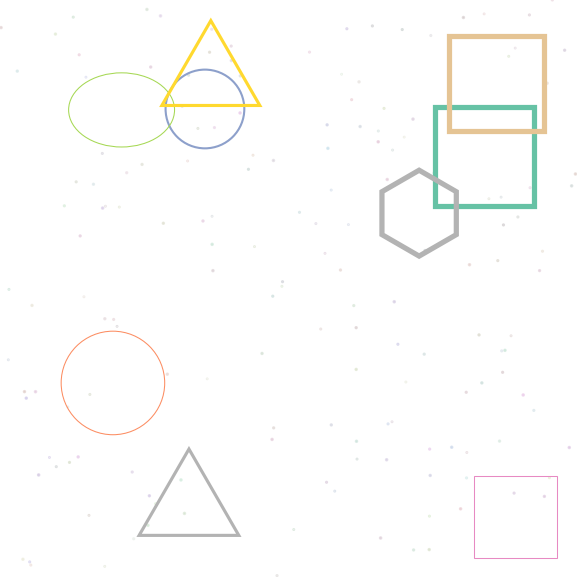[{"shape": "square", "thickness": 2.5, "radius": 0.43, "center": [0.839, 0.728]}, {"shape": "circle", "thickness": 0.5, "radius": 0.45, "center": [0.196, 0.336]}, {"shape": "circle", "thickness": 1, "radius": 0.34, "center": [0.355, 0.81]}, {"shape": "square", "thickness": 0.5, "radius": 0.36, "center": [0.893, 0.104]}, {"shape": "oval", "thickness": 0.5, "radius": 0.46, "center": [0.211, 0.809]}, {"shape": "triangle", "thickness": 1.5, "radius": 0.49, "center": [0.365, 0.865]}, {"shape": "square", "thickness": 2.5, "radius": 0.41, "center": [0.86, 0.855]}, {"shape": "hexagon", "thickness": 2.5, "radius": 0.37, "center": [0.726, 0.63]}, {"shape": "triangle", "thickness": 1.5, "radius": 0.5, "center": [0.327, 0.122]}]